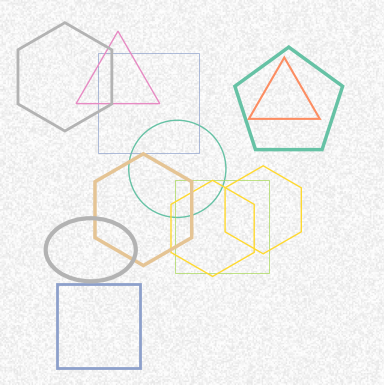[{"shape": "circle", "thickness": 1, "radius": 0.63, "center": [0.461, 0.561]}, {"shape": "pentagon", "thickness": 2.5, "radius": 0.74, "center": [0.75, 0.73]}, {"shape": "triangle", "thickness": 1.5, "radius": 0.53, "center": [0.738, 0.744]}, {"shape": "square", "thickness": 2, "radius": 0.54, "center": [0.256, 0.153]}, {"shape": "square", "thickness": 0.5, "radius": 0.65, "center": [0.386, 0.733]}, {"shape": "triangle", "thickness": 1, "radius": 0.63, "center": [0.306, 0.794]}, {"shape": "square", "thickness": 0.5, "radius": 0.61, "center": [0.577, 0.412]}, {"shape": "hexagon", "thickness": 1, "radius": 0.62, "center": [0.552, 0.407]}, {"shape": "hexagon", "thickness": 1, "radius": 0.57, "center": [0.684, 0.455]}, {"shape": "hexagon", "thickness": 2.5, "radius": 0.73, "center": [0.372, 0.455]}, {"shape": "hexagon", "thickness": 2, "radius": 0.7, "center": [0.169, 0.8]}, {"shape": "oval", "thickness": 3, "radius": 0.59, "center": [0.236, 0.351]}]